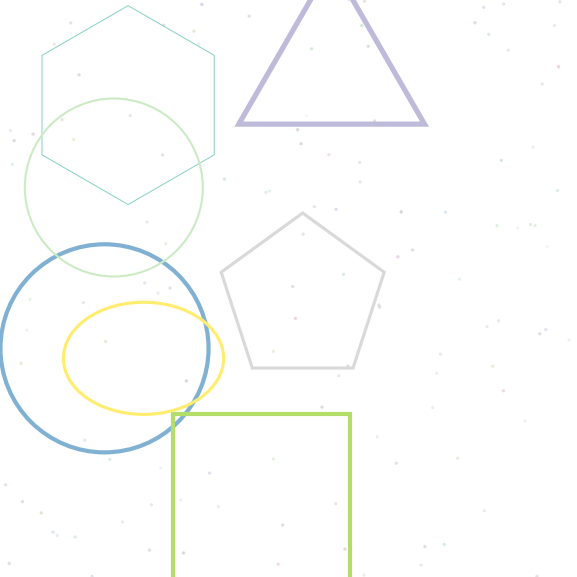[{"shape": "hexagon", "thickness": 0.5, "radius": 0.86, "center": [0.222, 0.817]}, {"shape": "triangle", "thickness": 2.5, "radius": 0.93, "center": [0.574, 0.877]}, {"shape": "circle", "thickness": 2, "radius": 0.9, "center": [0.181, 0.396]}, {"shape": "square", "thickness": 2, "radius": 0.76, "center": [0.453, 0.129]}, {"shape": "pentagon", "thickness": 1.5, "radius": 0.74, "center": [0.524, 0.482]}, {"shape": "circle", "thickness": 1, "radius": 0.77, "center": [0.197, 0.674]}, {"shape": "oval", "thickness": 1.5, "radius": 0.69, "center": [0.248, 0.379]}]